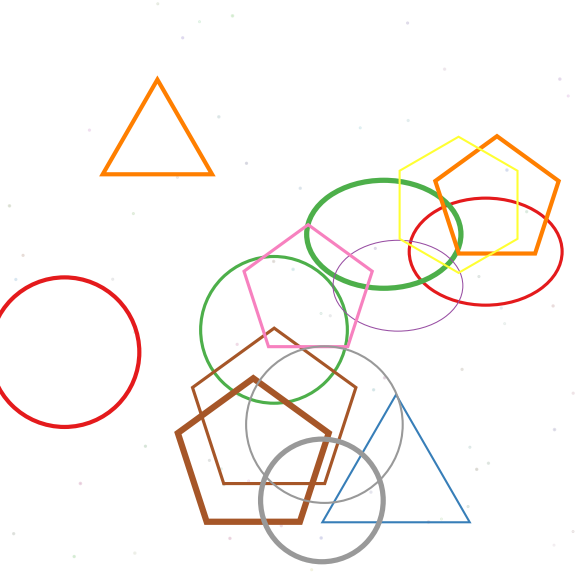[{"shape": "oval", "thickness": 1.5, "radius": 0.66, "center": [0.841, 0.563]}, {"shape": "circle", "thickness": 2, "radius": 0.65, "center": [0.112, 0.389]}, {"shape": "triangle", "thickness": 1, "radius": 0.74, "center": [0.686, 0.168]}, {"shape": "circle", "thickness": 1.5, "radius": 0.64, "center": [0.474, 0.428]}, {"shape": "oval", "thickness": 2.5, "radius": 0.67, "center": [0.665, 0.593]}, {"shape": "oval", "thickness": 0.5, "radius": 0.56, "center": [0.689, 0.504]}, {"shape": "pentagon", "thickness": 2, "radius": 0.56, "center": [0.861, 0.651]}, {"shape": "triangle", "thickness": 2, "radius": 0.55, "center": [0.273, 0.752]}, {"shape": "hexagon", "thickness": 1, "radius": 0.59, "center": [0.794, 0.644]}, {"shape": "pentagon", "thickness": 3, "radius": 0.69, "center": [0.439, 0.207]}, {"shape": "pentagon", "thickness": 1.5, "radius": 0.74, "center": [0.475, 0.282]}, {"shape": "pentagon", "thickness": 1.5, "radius": 0.58, "center": [0.534, 0.493]}, {"shape": "circle", "thickness": 2.5, "radius": 0.53, "center": [0.557, 0.133]}, {"shape": "circle", "thickness": 1, "radius": 0.68, "center": [0.562, 0.264]}]